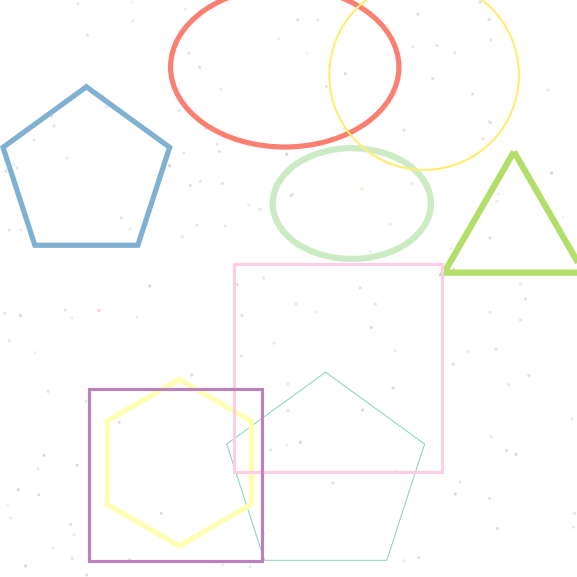[{"shape": "pentagon", "thickness": 0.5, "radius": 0.9, "center": [0.564, 0.175]}, {"shape": "hexagon", "thickness": 2.5, "radius": 0.72, "center": [0.31, 0.198]}, {"shape": "oval", "thickness": 2.5, "radius": 0.99, "center": [0.493, 0.883]}, {"shape": "pentagon", "thickness": 2.5, "radius": 0.76, "center": [0.15, 0.697]}, {"shape": "triangle", "thickness": 3, "radius": 0.7, "center": [0.89, 0.597]}, {"shape": "square", "thickness": 1.5, "radius": 0.9, "center": [0.585, 0.362]}, {"shape": "square", "thickness": 1.5, "radius": 0.75, "center": [0.304, 0.177]}, {"shape": "oval", "thickness": 3, "radius": 0.69, "center": [0.609, 0.647]}, {"shape": "circle", "thickness": 1, "radius": 0.82, "center": [0.734, 0.869]}]